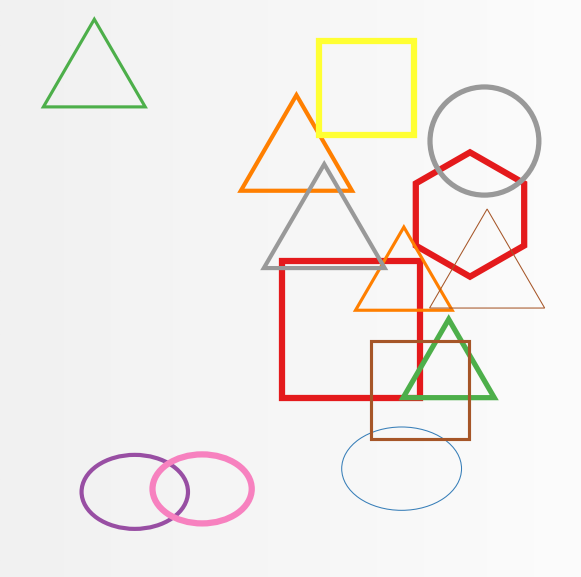[{"shape": "hexagon", "thickness": 3, "radius": 0.54, "center": [0.809, 0.628]}, {"shape": "square", "thickness": 3, "radius": 0.59, "center": [0.603, 0.428]}, {"shape": "oval", "thickness": 0.5, "radius": 0.52, "center": [0.691, 0.188]}, {"shape": "triangle", "thickness": 1.5, "radius": 0.51, "center": [0.162, 0.865]}, {"shape": "triangle", "thickness": 2.5, "radius": 0.45, "center": [0.772, 0.356]}, {"shape": "oval", "thickness": 2, "radius": 0.46, "center": [0.232, 0.147]}, {"shape": "triangle", "thickness": 1.5, "radius": 0.48, "center": [0.695, 0.51]}, {"shape": "triangle", "thickness": 2, "radius": 0.55, "center": [0.51, 0.724]}, {"shape": "square", "thickness": 3, "radius": 0.41, "center": [0.631, 0.847]}, {"shape": "square", "thickness": 1.5, "radius": 0.42, "center": [0.723, 0.324]}, {"shape": "triangle", "thickness": 0.5, "radius": 0.57, "center": [0.838, 0.523]}, {"shape": "oval", "thickness": 3, "radius": 0.43, "center": [0.348, 0.153]}, {"shape": "circle", "thickness": 2.5, "radius": 0.47, "center": [0.833, 0.755]}, {"shape": "triangle", "thickness": 2, "radius": 0.6, "center": [0.558, 0.595]}]